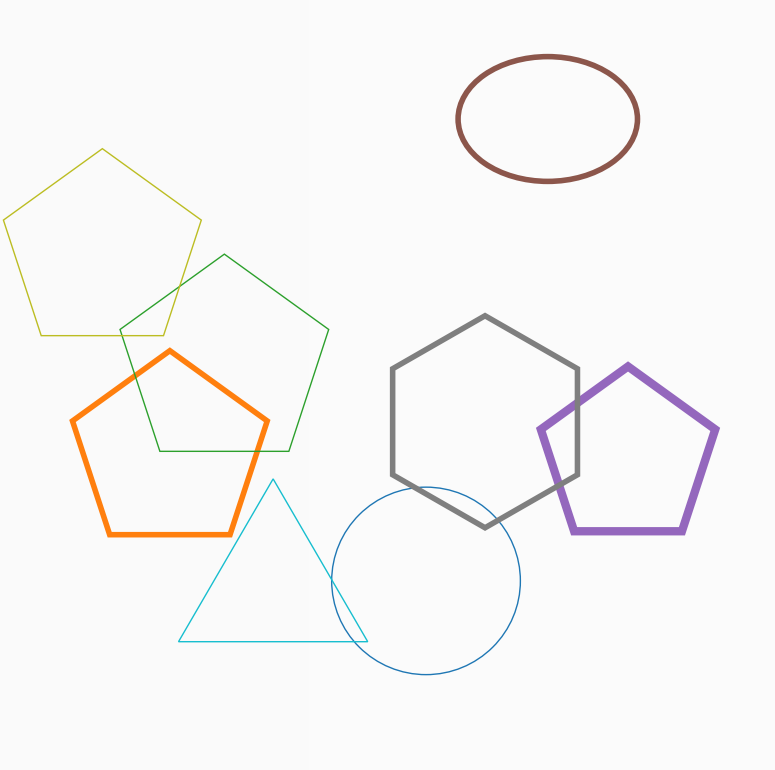[{"shape": "circle", "thickness": 0.5, "radius": 0.61, "center": [0.55, 0.246]}, {"shape": "pentagon", "thickness": 2, "radius": 0.66, "center": [0.219, 0.412]}, {"shape": "pentagon", "thickness": 0.5, "radius": 0.71, "center": [0.29, 0.528]}, {"shape": "pentagon", "thickness": 3, "radius": 0.59, "center": [0.81, 0.406]}, {"shape": "oval", "thickness": 2, "radius": 0.58, "center": [0.707, 0.845]}, {"shape": "hexagon", "thickness": 2, "radius": 0.69, "center": [0.626, 0.452]}, {"shape": "pentagon", "thickness": 0.5, "radius": 0.67, "center": [0.132, 0.673]}, {"shape": "triangle", "thickness": 0.5, "radius": 0.7, "center": [0.352, 0.237]}]